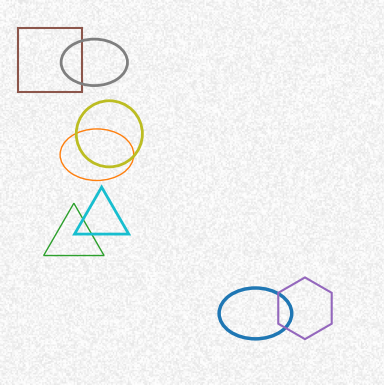[{"shape": "oval", "thickness": 2.5, "radius": 0.47, "center": [0.663, 0.186]}, {"shape": "oval", "thickness": 1, "radius": 0.48, "center": [0.252, 0.598]}, {"shape": "triangle", "thickness": 1, "radius": 0.45, "center": [0.192, 0.382]}, {"shape": "hexagon", "thickness": 1.5, "radius": 0.4, "center": [0.792, 0.199]}, {"shape": "square", "thickness": 1.5, "radius": 0.42, "center": [0.129, 0.844]}, {"shape": "oval", "thickness": 2, "radius": 0.43, "center": [0.245, 0.838]}, {"shape": "circle", "thickness": 2, "radius": 0.43, "center": [0.284, 0.652]}, {"shape": "triangle", "thickness": 2, "radius": 0.41, "center": [0.264, 0.433]}]